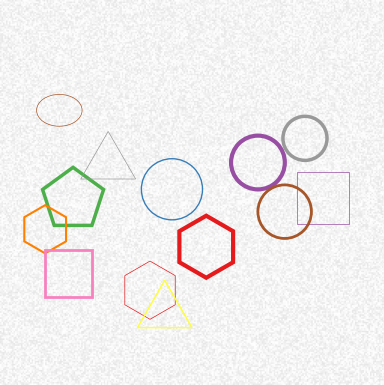[{"shape": "hexagon", "thickness": 3, "radius": 0.4, "center": [0.536, 0.359]}, {"shape": "hexagon", "thickness": 0.5, "radius": 0.38, "center": [0.39, 0.246]}, {"shape": "circle", "thickness": 1, "radius": 0.4, "center": [0.447, 0.508]}, {"shape": "pentagon", "thickness": 2.5, "radius": 0.42, "center": [0.19, 0.482]}, {"shape": "square", "thickness": 0.5, "radius": 0.34, "center": [0.84, 0.486]}, {"shape": "circle", "thickness": 3, "radius": 0.35, "center": [0.67, 0.578]}, {"shape": "hexagon", "thickness": 1.5, "radius": 0.31, "center": [0.117, 0.405]}, {"shape": "triangle", "thickness": 1, "radius": 0.41, "center": [0.428, 0.19]}, {"shape": "circle", "thickness": 2, "radius": 0.35, "center": [0.739, 0.45]}, {"shape": "oval", "thickness": 0.5, "radius": 0.3, "center": [0.154, 0.713]}, {"shape": "square", "thickness": 2, "radius": 0.31, "center": [0.178, 0.289]}, {"shape": "circle", "thickness": 2.5, "radius": 0.29, "center": [0.792, 0.641]}, {"shape": "triangle", "thickness": 0.5, "radius": 0.41, "center": [0.281, 0.576]}]